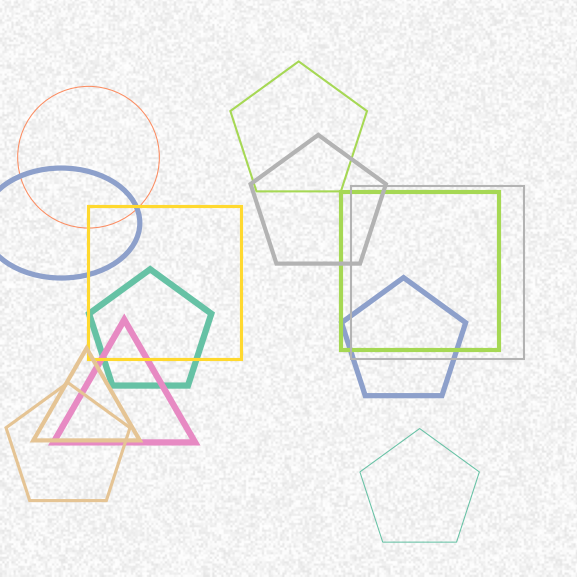[{"shape": "pentagon", "thickness": 0.5, "radius": 0.54, "center": [0.727, 0.148]}, {"shape": "pentagon", "thickness": 3, "radius": 0.56, "center": [0.26, 0.422]}, {"shape": "circle", "thickness": 0.5, "radius": 0.61, "center": [0.153, 0.727]}, {"shape": "oval", "thickness": 2.5, "radius": 0.68, "center": [0.106, 0.613]}, {"shape": "pentagon", "thickness": 2.5, "radius": 0.57, "center": [0.699, 0.405]}, {"shape": "triangle", "thickness": 3, "radius": 0.71, "center": [0.215, 0.304]}, {"shape": "square", "thickness": 2, "radius": 0.68, "center": [0.727, 0.53]}, {"shape": "pentagon", "thickness": 1, "radius": 0.62, "center": [0.517, 0.768]}, {"shape": "square", "thickness": 1.5, "radius": 0.66, "center": [0.284, 0.509]}, {"shape": "triangle", "thickness": 2, "radius": 0.53, "center": [0.15, 0.29]}, {"shape": "pentagon", "thickness": 1.5, "radius": 0.56, "center": [0.118, 0.224]}, {"shape": "square", "thickness": 1, "radius": 0.75, "center": [0.758, 0.528]}, {"shape": "pentagon", "thickness": 2, "radius": 0.62, "center": [0.551, 0.642]}]